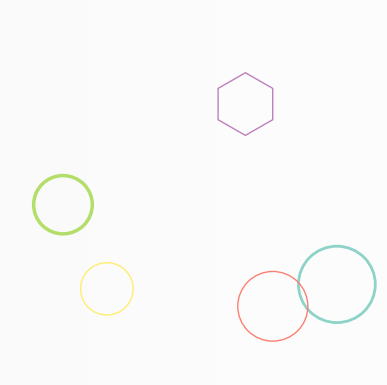[{"shape": "circle", "thickness": 2, "radius": 0.5, "center": [0.869, 0.261]}, {"shape": "circle", "thickness": 1, "radius": 0.45, "center": [0.704, 0.204]}, {"shape": "circle", "thickness": 2.5, "radius": 0.38, "center": [0.163, 0.468]}, {"shape": "hexagon", "thickness": 1, "radius": 0.41, "center": [0.633, 0.73]}, {"shape": "circle", "thickness": 1, "radius": 0.34, "center": [0.276, 0.25]}]